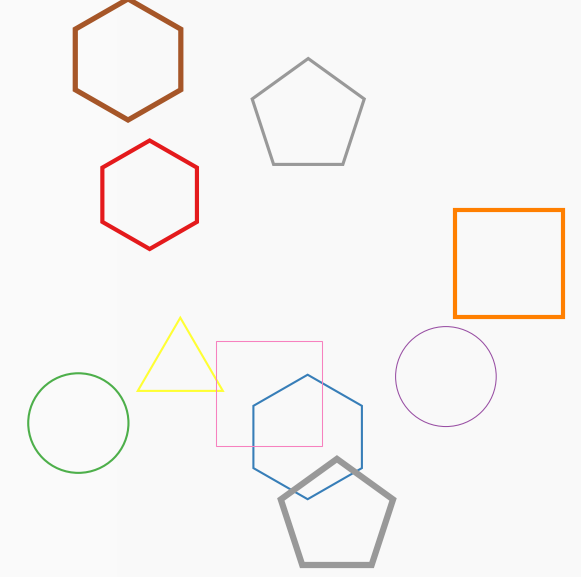[{"shape": "hexagon", "thickness": 2, "radius": 0.47, "center": [0.257, 0.662]}, {"shape": "hexagon", "thickness": 1, "radius": 0.54, "center": [0.529, 0.242]}, {"shape": "circle", "thickness": 1, "radius": 0.43, "center": [0.135, 0.267]}, {"shape": "circle", "thickness": 0.5, "radius": 0.43, "center": [0.767, 0.347]}, {"shape": "square", "thickness": 2, "radius": 0.46, "center": [0.875, 0.542]}, {"shape": "triangle", "thickness": 1, "radius": 0.42, "center": [0.31, 0.365]}, {"shape": "hexagon", "thickness": 2.5, "radius": 0.52, "center": [0.22, 0.896]}, {"shape": "square", "thickness": 0.5, "radius": 0.46, "center": [0.463, 0.318]}, {"shape": "pentagon", "thickness": 1.5, "radius": 0.51, "center": [0.53, 0.796]}, {"shape": "pentagon", "thickness": 3, "radius": 0.51, "center": [0.58, 0.103]}]